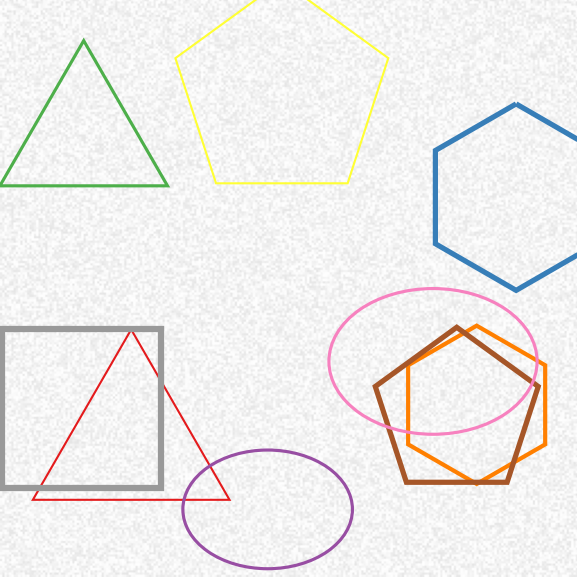[{"shape": "triangle", "thickness": 1, "radius": 0.98, "center": [0.227, 0.232]}, {"shape": "hexagon", "thickness": 2.5, "radius": 0.81, "center": [0.894, 0.658]}, {"shape": "triangle", "thickness": 1.5, "radius": 0.84, "center": [0.145, 0.761]}, {"shape": "oval", "thickness": 1.5, "radius": 0.73, "center": [0.463, 0.117]}, {"shape": "hexagon", "thickness": 2, "radius": 0.69, "center": [0.825, 0.298]}, {"shape": "pentagon", "thickness": 1, "radius": 0.97, "center": [0.488, 0.839]}, {"shape": "pentagon", "thickness": 2.5, "radius": 0.74, "center": [0.791, 0.284]}, {"shape": "oval", "thickness": 1.5, "radius": 0.9, "center": [0.75, 0.373]}, {"shape": "square", "thickness": 3, "radius": 0.69, "center": [0.141, 0.292]}]